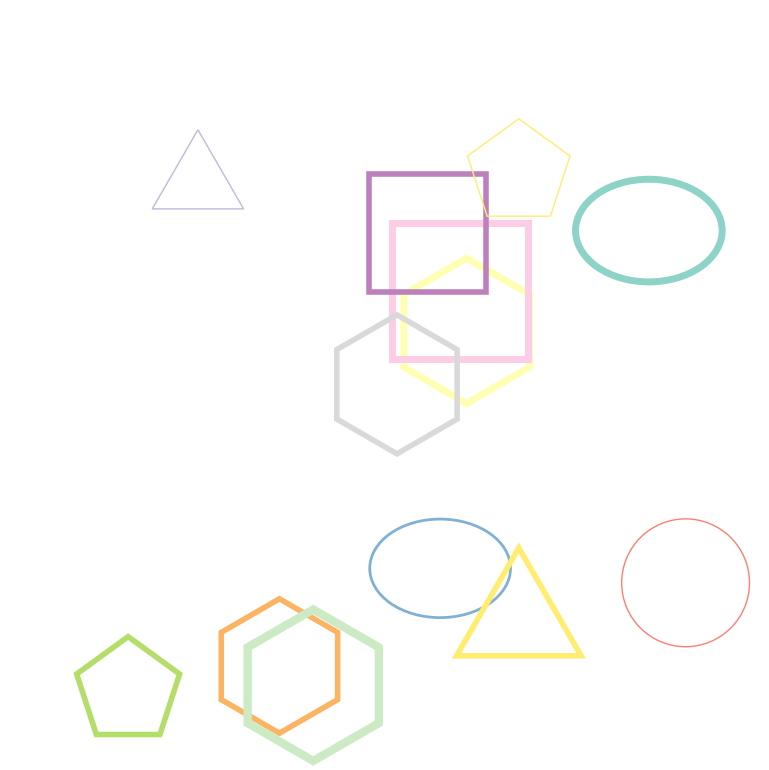[{"shape": "oval", "thickness": 2.5, "radius": 0.48, "center": [0.843, 0.701]}, {"shape": "hexagon", "thickness": 2.5, "radius": 0.47, "center": [0.606, 0.57]}, {"shape": "triangle", "thickness": 0.5, "radius": 0.34, "center": [0.257, 0.763]}, {"shape": "circle", "thickness": 0.5, "radius": 0.42, "center": [0.89, 0.243]}, {"shape": "oval", "thickness": 1, "radius": 0.46, "center": [0.572, 0.262]}, {"shape": "hexagon", "thickness": 2, "radius": 0.44, "center": [0.363, 0.135]}, {"shape": "pentagon", "thickness": 2, "radius": 0.35, "center": [0.166, 0.103]}, {"shape": "square", "thickness": 2.5, "radius": 0.44, "center": [0.597, 0.622]}, {"shape": "hexagon", "thickness": 2, "radius": 0.45, "center": [0.516, 0.501]}, {"shape": "square", "thickness": 2, "radius": 0.38, "center": [0.555, 0.697]}, {"shape": "hexagon", "thickness": 3, "radius": 0.49, "center": [0.407, 0.11]}, {"shape": "triangle", "thickness": 2, "radius": 0.47, "center": [0.674, 0.195]}, {"shape": "pentagon", "thickness": 0.5, "radius": 0.35, "center": [0.674, 0.776]}]